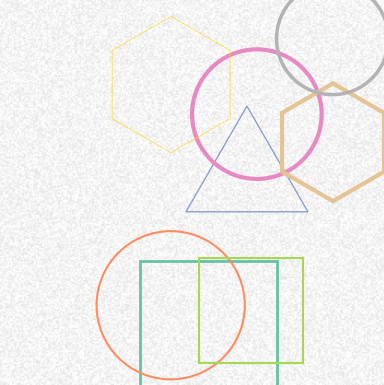[{"shape": "square", "thickness": 2, "radius": 0.89, "center": [0.542, 0.144]}, {"shape": "circle", "thickness": 1.5, "radius": 0.96, "center": [0.443, 0.207]}, {"shape": "triangle", "thickness": 1, "radius": 0.91, "center": [0.641, 0.541]}, {"shape": "circle", "thickness": 3, "radius": 0.84, "center": [0.667, 0.704]}, {"shape": "square", "thickness": 1.5, "radius": 0.68, "center": [0.652, 0.193]}, {"shape": "hexagon", "thickness": 0.5, "radius": 0.88, "center": [0.444, 0.78]}, {"shape": "hexagon", "thickness": 3, "radius": 0.76, "center": [0.865, 0.63]}, {"shape": "circle", "thickness": 2.5, "radius": 0.73, "center": [0.864, 0.899]}]